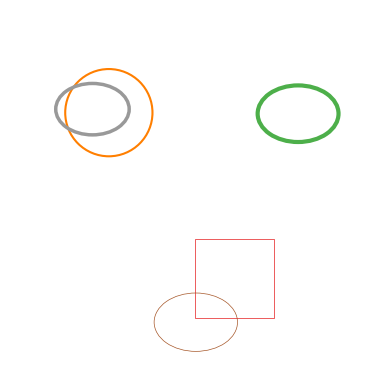[{"shape": "square", "thickness": 0.5, "radius": 0.52, "center": [0.609, 0.276]}, {"shape": "oval", "thickness": 3, "radius": 0.53, "center": [0.774, 0.705]}, {"shape": "circle", "thickness": 1.5, "radius": 0.57, "center": [0.283, 0.707]}, {"shape": "oval", "thickness": 0.5, "radius": 0.54, "center": [0.509, 0.163]}, {"shape": "oval", "thickness": 2.5, "radius": 0.48, "center": [0.24, 0.716]}]